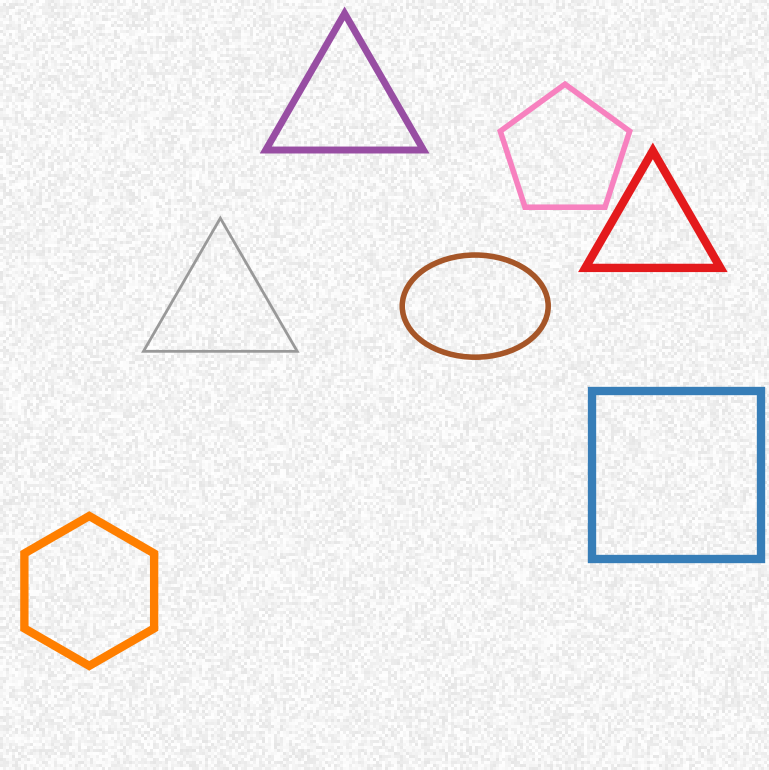[{"shape": "triangle", "thickness": 3, "radius": 0.51, "center": [0.848, 0.703]}, {"shape": "square", "thickness": 3, "radius": 0.55, "center": [0.879, 0.384]}, {"shape": "triangle", "thickness": 2.5, "radius": 0.59, "center": [0.448, 0.864]}, {"shape": "hexagon", "thickness": 3, "radius": 0.49, "center": [0.116, 0.233]}, {"shape": "oval", "thickness": 2, "radius": 0.47, "center": [0.617, 0.602]}, {"shape": "pentagon", "thickness": 2, "radius": 0.44, "center": [0.734, 0.802]}, {"shape": "triangle", "thickness": 1, "radius": 0.58, "center": [0.286, 0.601]}]